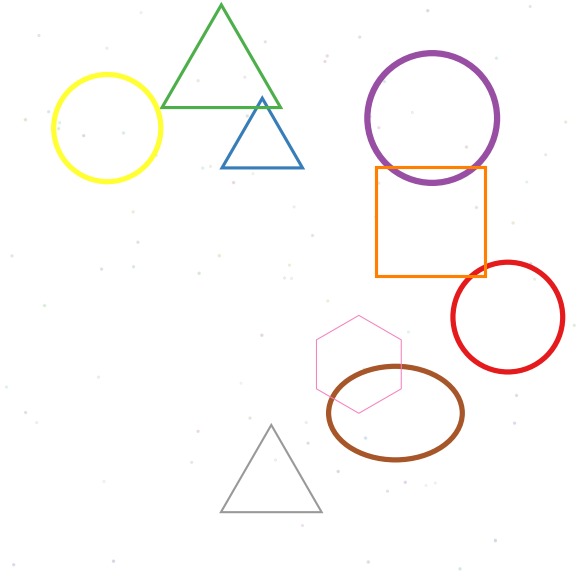[{"shape": "circle", "thickness": 2.5, "radius": 0.48, "center": [0.879, 0.45]}, {"shape": "triangle", "thickness": 1.5, "radius": 0.4, "center": [0.454, 0.749]}, {"shape": "triangle", "thickness": 1.5, "radius": 0.59, "center": [0.383, 0.872]}, {"shape": "circle", "thickness": 3, "radius": 0.56, "center": [0.748, 0.795]}, {"shape": "square", "thickness": 1.5, "radius": 0.47, "center": [0.745, 0.616]}, {"shape": "circle", "thickness": 2.5, "radius": 0.46, "center": [0.186, 0.777]}, {"shape": "oval", "thickness": 2.5, "radius": 0.58, "center": [0.685, 0.284]}, {"shape": "hexagon", "thickness": 0.5, "radius": 0.42, "center": [0.621, 0.368]}, {"shape": "triangle", "thickness": 1, "radius": 0.5, "center": [0.47, 0.163]}]